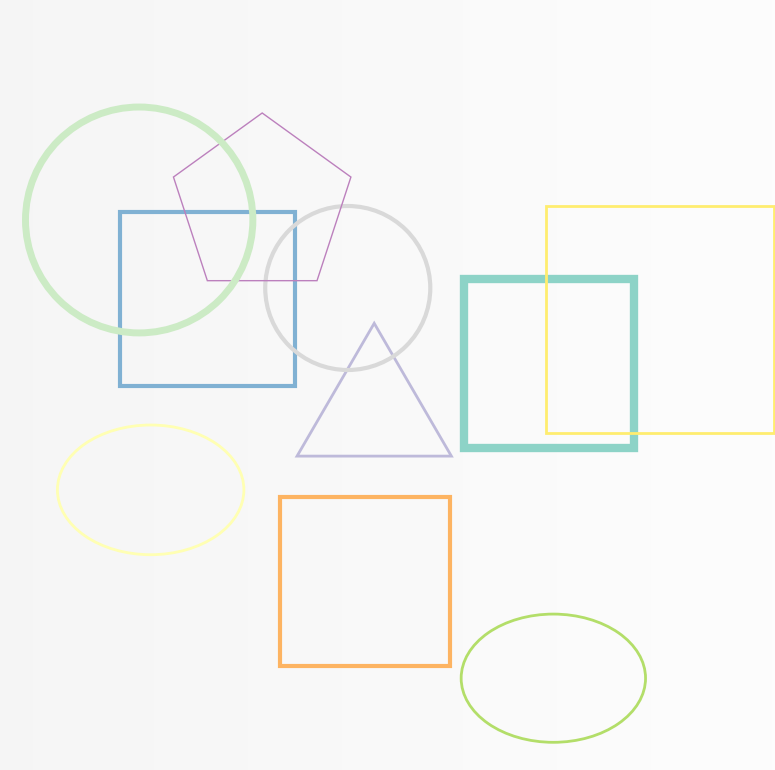[{"shape": "square", "thickness": 3, "radius": 0.55, "center": [0.709, 0.528]}, {"shape": "oval", "thickness": 1, "radius": 0.6, "center": [0.194, 0.364]}, {"shape": "triangle", "thickness": 1, "radius": 0.57, "center": [0.483, 0.465]}, {"shape": "square", "thickness": 1.5, "radius": 0.56, "center": [0.267, 0.612]}, {"shape": "square", "thickness": 1.5, "radius": 0.55, "center": [0.471, 0.245]}, {"shape": "oval", "thickness": 1, "radius": 0.59, "center": [0.714, 0.119]}, {"shape": "circle", "thickness": 1.5, "radius": 0.53, "center": [0.449, 0.626]}, {"shape": "pentagon", "thickness": 0.5, "radius": 0.6, "center": [0.338, 0.733]}, {"shape": "circle", "thickness": 2.5, "radius": 0.73, "center": [0.18, 0.714]}, {"shape": "square", "thickness": 1, "radius": 0.74, "center": [0.852, 0.585]}]